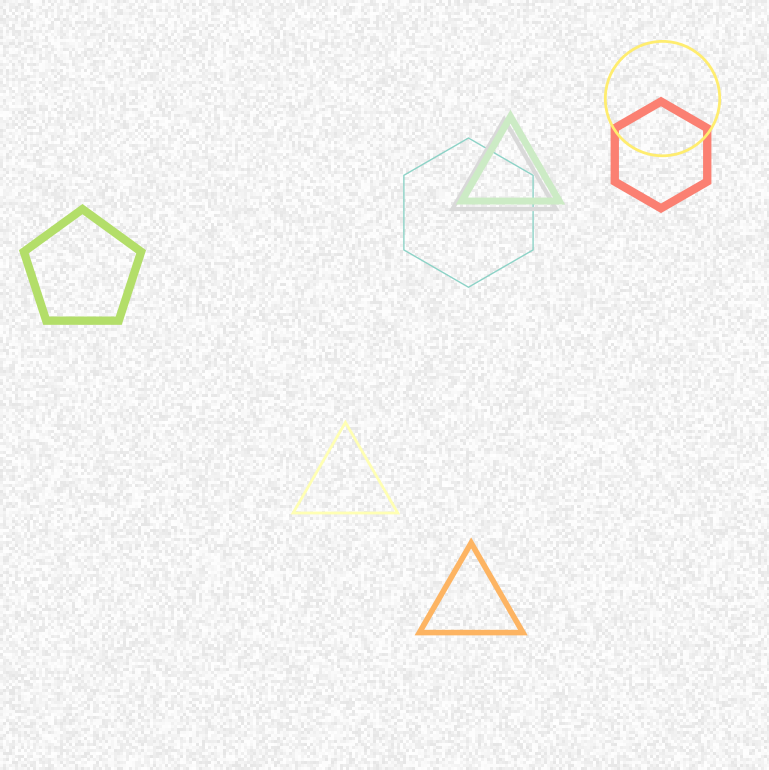[{"shape": "hexagon", "thickness": 0.5, "radius": 0.48, "center": [0.608, 0.724]}, {"shape": "triangle", "thickness": 1, "radius": 0.39, "center": [0.449, 0.373]}, {"shape": "hexagon", "thickness": 3, "radius": 0.35, "center": [0.858, 0.799]}, {"shape": "triangle", "thickness": 2, "radius": 0.39, "center": [0.612, 0.217]}, {"shape": "pentagon", "thickness": 3, "radius": 0.4, "center": [0.107, 0.648]}, {"shape": "triangle", "thickness": 1.5, "radius": 0.39, "center": [0.655, 0.767]}, {"shape": "triangle", "thickness": 2.5, "radius": 0.37, "center": [0.663, 0.775]}, {"shape": "circle", "thickness": 1, "radius": 0.37, "center": [0.86, 0.872]}]